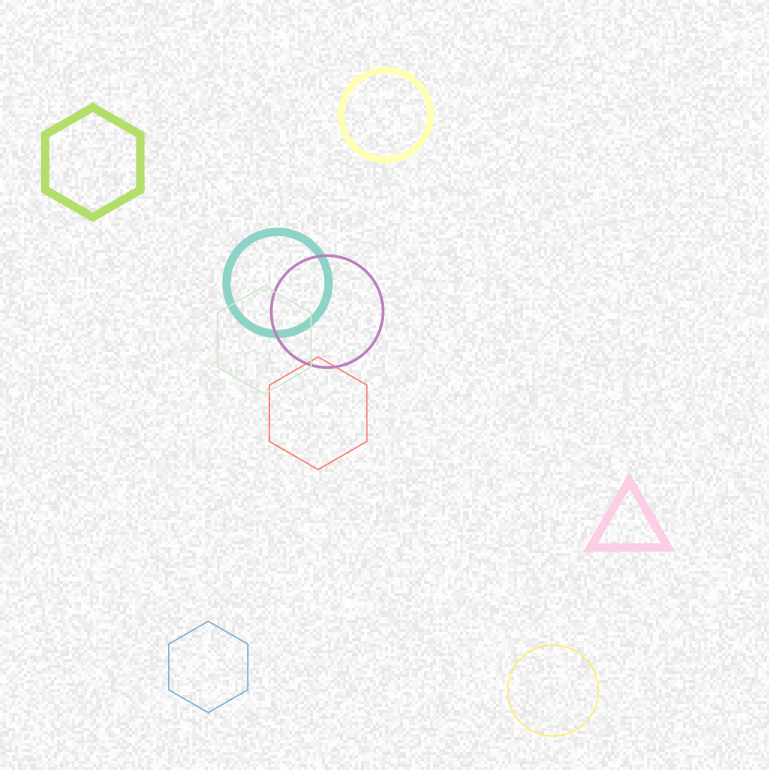[{"shape": "circle", "thickness": 3, "radius": 0.33, "center": [0.36, 0.633]}, {"shape": "circle", "thickness": 2.5, "radius": 0.29, "center": [0.501, 0.851]}, {"shape": "hexagon", "thickness": 0.5, "radius": 0.37, "center": [0.413, 0.463]}, {"shape": "hexagon", "thickness": 0.5, "radius": 0.3, "center": [0.27, 0.134]}, {"shape": "hexagon", "thickness": 3, "radius": 0.36, "center": [0.12, 0.789]}, {"shape": "triangle", "thickness": 3, "radius": 0.29, "center": [0.817, 0.318]}, {"shape": "circle", "thickness": 1, "radius": 0.36, "center": [0.425, 0.595]}, {"shape": "hexagon", "thickness": 0.5, "radius": 0.35, "center": [0.343, 0.558]}, {"shape": "circle", "thickness": 0.5, "radius": 0.3, "center": [0.718, 0.103]}]